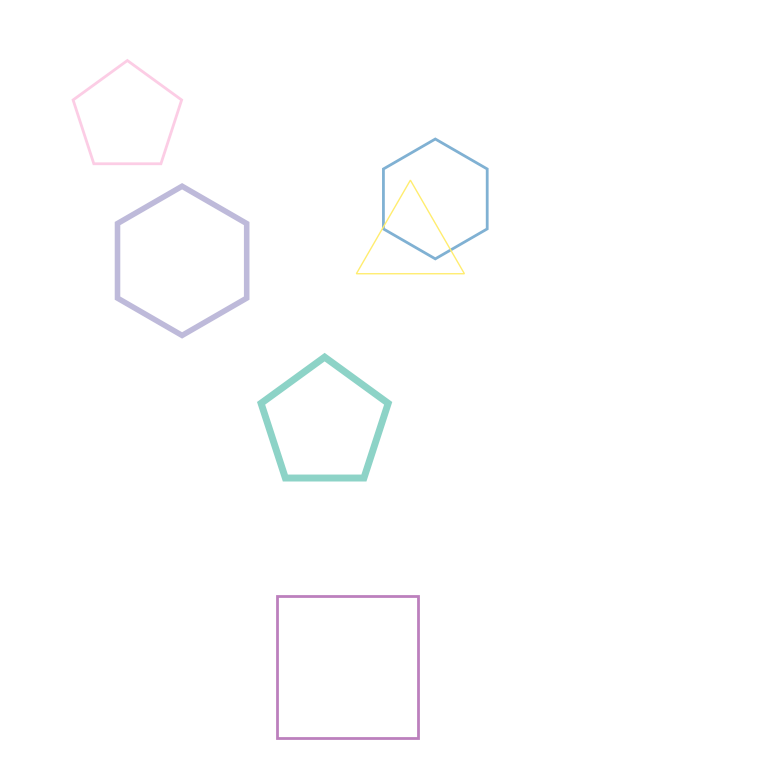[{"shape": "pentagon", "thickness": 2.5, "radius": 0.43, "center": [0.422, 0.449]}, {"shape": "hexagon", "thickness": 2, "radius": 0.48, "center": [0.236, 0.661]}, {"shape": "hexagon", "thickness": 1, "radius": 0.39, "center": [0.565, 0.742]}, {"shape": "pentagon", "thickness": 1, "radius": 0.37, "center": [0.165, 0.847]}, {"shape": "square", "thickness": 1, "radius": 0.46, "center": [0.451, 0.133]}, {"shape": "triangle", "thickness": 0.5, "radius": 0.41, "center": [0.533, 0.685]}]